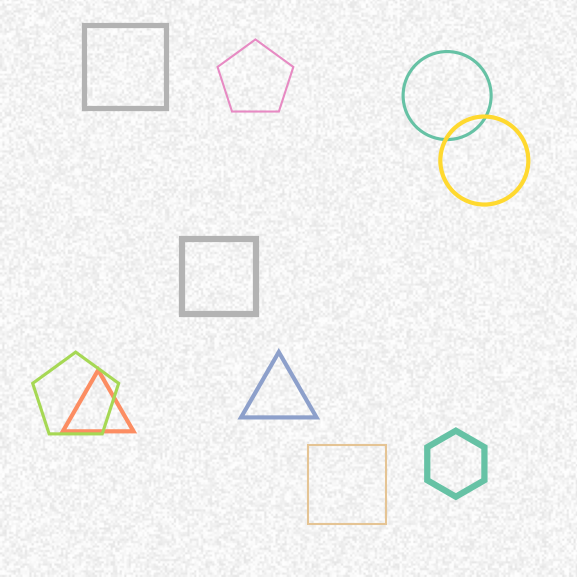[{"shape": "circle", "thickness": 1.5, "radius": 0.38, "center": [0.774, 0.834]}, {"shape": "hexagon", "thickness": 3, "radius": 0.29, "center": [0.789, 0.196]}, {"shape": "triangle", "thickness": 2, "radius": 0.35, "center": [0.17, 0.288]}, {"shape": "triangle", "thickness": 2, "radius": 0.38, "center": [0.483, 0.314]}, {"shape": "pentagon", "thickness": 1, "radius": 0.35, "center": [0.442, 0.862]}, {"shape": "pentagon", "thickness": 1.5, "radius": 0.39, "center": [0.131, 0.311]}, {"shape": "circle", "thickness": 2, "radius": 0.38, "center": [0.839, 0.721]}, {"shape": "square", "thickness": 1, "radius": 0.34, "center": [0.601, 0.16]}, {"shape": "square", "thickness": 3, "radius": 0.32, "center": [0.379, 0.521]}, {"shape": "square", "thickness": 2.5, "radius": 0.36, "center": [0.217, 0.884]}]